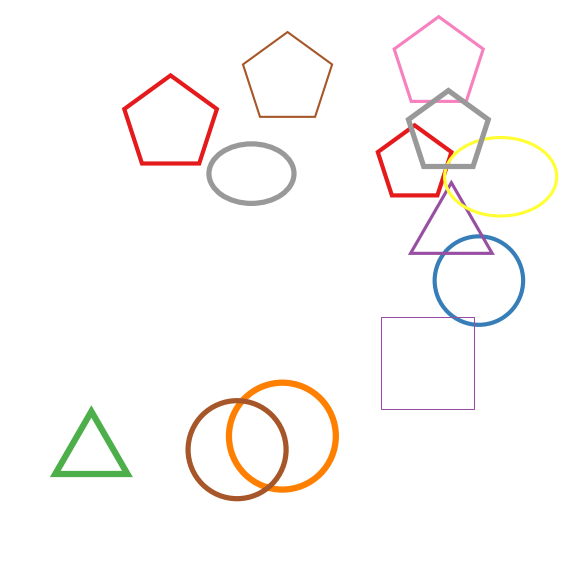[{"shape": "pentagon", "thickness": 2, "radius": 0.34, "center": [0.718, 0.715]}, {"shape": "pentagon", "thickness": 2, "radius": 0.42, "center": [0.295, 0.784]}, {"shape": "circle", "thickness": 2, "radius": 0.38, "center": [0.829, 0.513]}, {"shape": "triangle", "thickness": 3, "radius": 0.36, "center": [0.158, 0.214]}, {"shape": "square", "thickness": 0.5, "radius": 0.4, "center": [0.74, 0.371]}, {"shape": "triangle", "thickness": 1.5, "radius": 0.41, "center": [0.782, 0.601]}, {"shape": "circle", "thickness": 3, "radius": 0.46, "center": [0.489, 0.244]}, {"shape": "oval", "thickness": 1.5, "radius": 0.49, "center": [0.867, 0.693]}, {"shape": "circle", "thickness": 2.5, "radius": 0.42, "center": [0.411, 0.22]}, {"shape": "pentagon", "thickness": 1, "radius": 0.41, "center": [0.498, 0.862]}, {"shape": "pentagon", "thickness": 1.5, "radius": 0.41, "center": [0.76, 0.889]}, {"shape": "oval", "thickness": 2.5, "radius": 0.37, "center": [0.435, 0.698]}, {"shape": "pentagon", "thickness": 2.5, "radius": 0.36, "center": [0.776, 0.77]}]